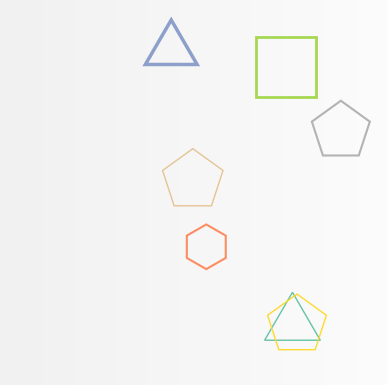[{"shape": "triangle", "thickness": 1, "radius": 0.41, "center": [0.755, 0.158]}, {"shape": "hexagon", "thickness": 1.5, "radius": 0.29, "center": [0.532, 0.359]}, {"shape": "triangle", "thickness": 2.5, "radius": 0.39, "center": [0.442, 0.871]}, {"shape": "square", "thickness": 2, "radius": 0.39, "center": [0.738, 0.825]}, {"shape": "pentagon", "thickness": 1, "radius": 0.4, "center": [0.766, 0.156]}, {"shape": "pentagon", "thickness": 1, "radius": 0.41, "center": [0.498, 0.532]}, {"shape": "pentagon", "thickness": 1.5, "radius": 0.39, "center": [0.88, 0.66]}]